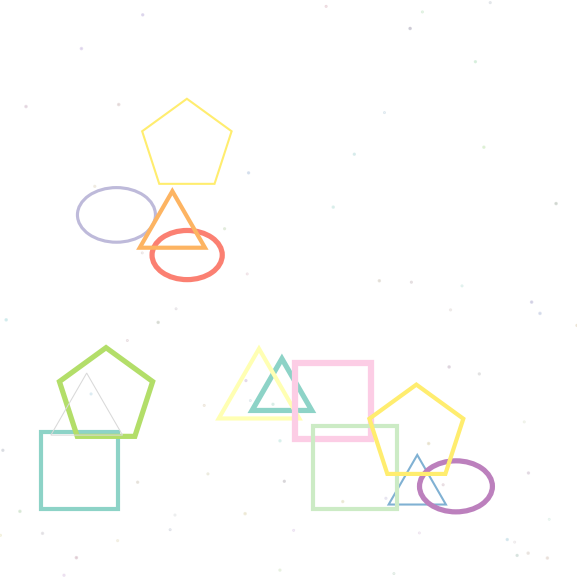[{"shape": "triangle", "thickness": 2.5, "radius": 0.3, "center": [0.488, 0.318]}, {"shape": "square", "thickness": 2, "radius": 0.33, "center": [0.138, 0.184]}, {"shape": "triangle", "thickness": 2, "radius": 0.4, "center": [0.448, 0.315]}, {"shape": "oval", "thickness": 1.5, "radius": 0.34, "center": [0.202, 0.627]}, {"shape": "oval", "thickness": 2.5, "radius": 0.3, "center": [0.324, 0.557]}, {"shape": "triangle", "thickness": 1, "radius": 0.29, "center": [0.723, 0.154]}, {"shape": "triangle", "thickness": 2, "radius": 0.33, "center": [0.298, 0.603]}, {"shape": "pentagon", "thickness": 2.5, "radius": 0.42, "center": [0.184, 0.312]}, {"shape": "square", "thickness": 3, "radius": 0.33, "center": [0.577, 0.305]}, {"shape": "triangle", "thickness": 0.5, "radius": 0.36, "center": [0.15, 0.282]}, {"shape": "oval", "thickness": 2.5, "radius": 0.32, "center": [0.79, 0.157]}, {"shape": "square", "thickness": 2, "radius": 0.36, "center": [0.615, 0.19]}, {"shape": "pentagon", "thickness": 1, "radius": 0.41, "center": [0.324, 0.747]}, {"shape": "pentagon", "thickness": 2, "radius": 0.43, "center": [0.721, 0.248]}]